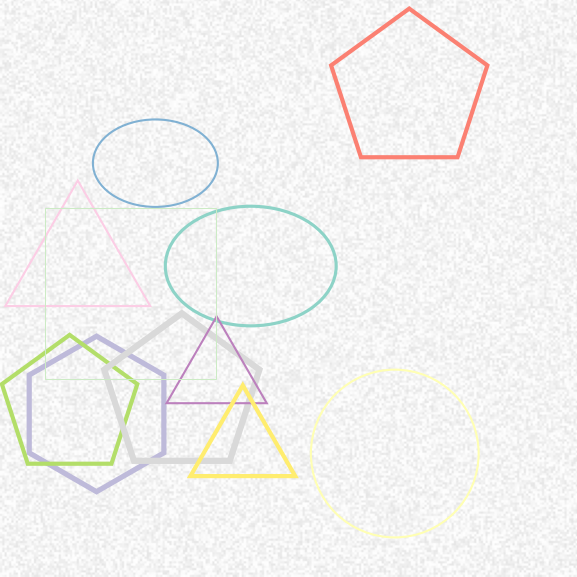[{"shape": "oval", "thickness": 1.5, "radius": 0.74, "center": [0.434, 0.538]}, {"shape": "circle", "thickness": 1, "radius": 0.73, "center": [0.684, 0.214]}, {"shape": "hexagon", "thickness": 2.5, "radius": 0.67, "center": [0.167, 0.282]}, {"shape": "pentagon", "thickness": 2, "radius": 0.71, "center": [0.709, 0.842]}, {"shape": "oval", "thickness": 1, "radius": 0.54, "center": [0.269, 0.717]}, {"shape": "pentagon", "thickness": 2, "radius": 0.62, "center": [0.121, 0.296]}, {"shape": "triangle", "thickness": 1, "radius": 0.72, "center": [0.135, 0.542]}, {"shape": "pentagon", "thickness": 3, "radius": 0.71, "center": [0.315, 0.315]}, {"shape": "triangle", "thickness": 1, "radius": 0.5, "center": [0.375, 0.351]}, {"shape": "square", "thickness": 0.5, "radius": 0.74, "center": [0.226, 0.491]}, {"shape": "triangle", "thickness": 2, "radius": 0.52, "center": [0.42, 0.227]}]